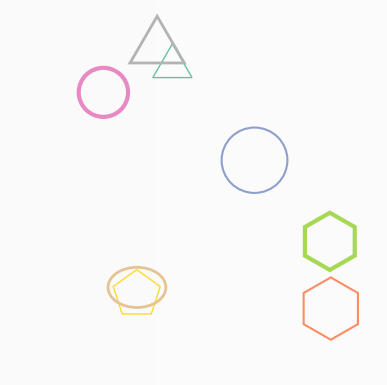[{"shape": "triangle", "thickness": 1, "radius": 0.29, "center": [0.445, 0.828]}, {"shape": "hexagon", "thickness": 1.5, "radius": 0.4, "center": [0.854, 0.199]}, {"shape": "circle", "thickness": 1.5, "radius": 0.42, "center": [0.657, 0.584]}, {"shape": "circle", "thickness": 3, "radius": 0.32, "center": [0.267, 0.76]}, {"shape": "hexagon", "thickness": 3, "radius": 0.37, "center": [0.851, 0.373]}, {"shape": "pentagon", "thickness": 1, "radius": 0.32, "center": [0.353, 0.236]}, {"shape": "oval", "thickness": 2, "radius": 0.37, "center": [0.353, 0.254]}, {"shape": "triangle", "thickness": 2, "radius": 0.4, "center": [0.406, 0.877]}]